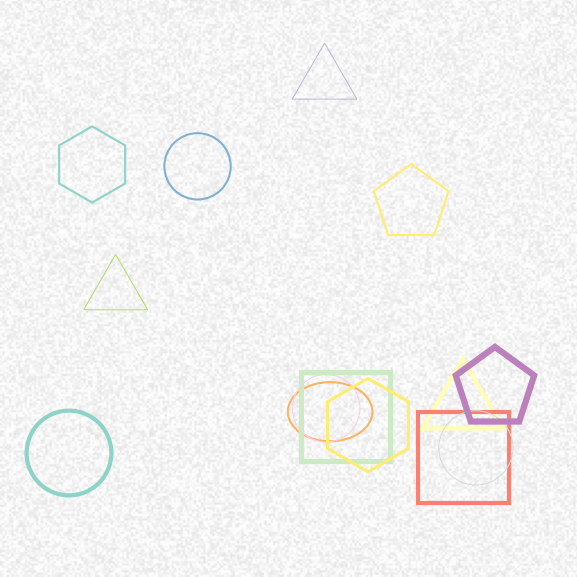[{"shape": "hexagon", "thickness": 1, "radius": 0.33, "center": [0.16, 0.714]}, {"shape": "circle", "thickness": 2, "radius": 0.37, "center": [0.119, 0.215]}, {"shape": "triangle", "thickness": 2, "radius": 0.4, "center": [0.802, 0.297]}, {"shape": "triangle", "thickness": 0.5, "radius": 0.32, "center": [0.562, 0.86]}, {"shape": "square", "thickness": 2, "radius": 0.4, "center": [0.803, 0.207]}, {"shape": "circle", "thickness": 1, "radius": 0.29, "center": [0.342, 0.711]}, {"shape": "oval", "thickness": 1, "radius": 0.37, "center": [0.572, 0.286]}, {"shape": "triangle", "thickness": 0.5, "radius": 0.32, "center": [0.2, 0.495]}, {"shape": "circle", "thickness": 0.5, "radius": 0.29, "center": [0.565, 0.292]}, {"shape": "circle", "thickness": 0.5, "radius": 0.32, "center": [0.824, 0.224]}, {"shape": "pentagon", "thickness": 3, "radius": 0.36, "center": [0.857, 0.327]}, {"shape": "square", "thickness": 2.5, "radius": 0.38, "center": [0.598, 0.278]}, {"shape": "pentagon", "thickness": 1, "radius": 0.34, "center": [0.712, 0.647]}, {"shape": "hexagon", "thickness": 1.5, "radius": 0.4, "center": [0.637, 0.263]}]